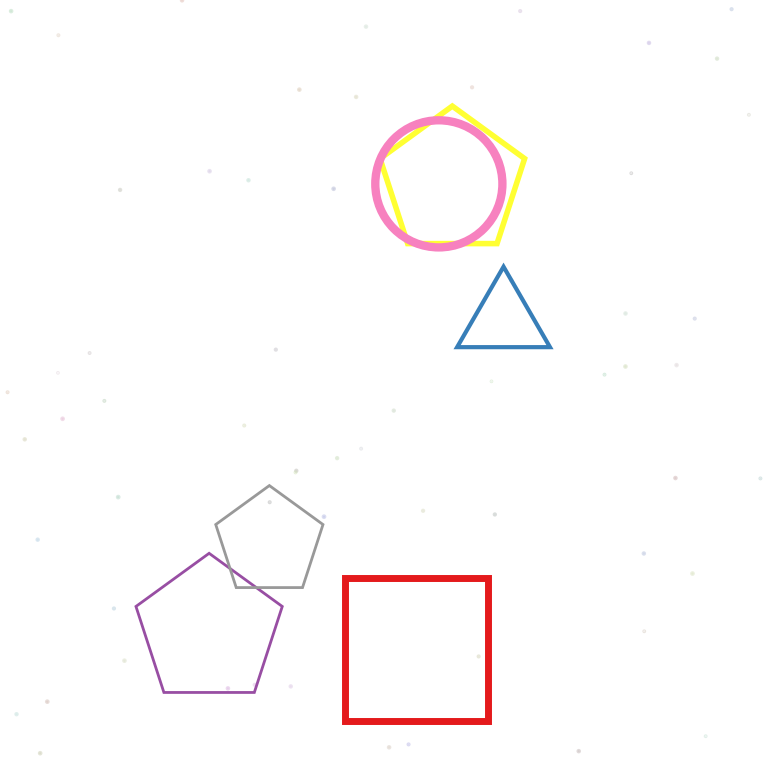[{"shape": "square", "thickness": 2.5, "radius": 0.46, "center": [0.541, 0.157]}, {"shape": "triangle", "thickness": 1.5, "radius": 0.35, "center": [0.654, 0.584]}, {"shape": "pentagon", "thickness": 1, "radius": 0.5, "center": [0.272, 0.182]}, {"shape": "pentagon", "thickness": 2, "radius": 0.49, "center": [0.587, 0.764]}, {"shape": "circle", "thickness": 3, "radius": 0.41, "center": [0.57, 0.761]}, {"shape": "pentagon", "thickness": 1, "radius": 0.37, "center": [0.35, 0.296]}]